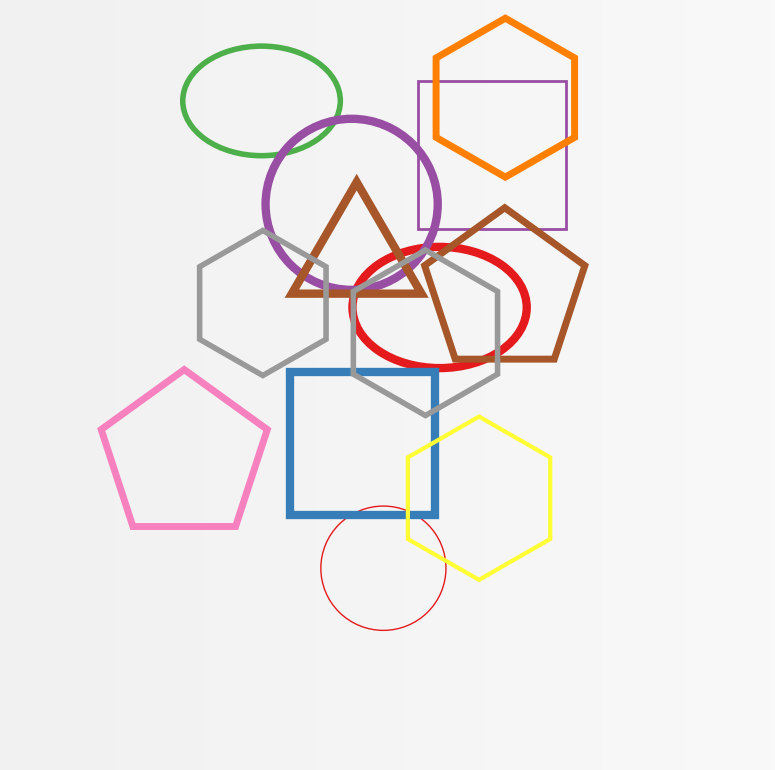[{"shape": "circle", "thickness": 0.5, "radius": 0.4, "center": [0.495, 0.262]}, {"shape": "oval", "thickness": 3, "radius": 0.56, "center": [0.567, 0.601]}, {"shape": "square", "thickness": 3, "radius": 0.47, "center": [0.468, 0.424]}, {"shape": "oval", "thickness": 2, "radius": 0.51, "center": [0.337, 0.869]}, {"shape": "circle", "thickness": 3, "radius": 0.56, "center": [0.454, 0.735]}, {"shape": "square", "thickness": 1, "radius": 0.48, "center": [0.635, 0.799]}, {"shape": "hexagon", "thickness": 2.5, "radius": 0.52, "center": [0.652, 0.873]}, {"shape": "hexagon", "thickness": 1.5, "radius": 0.53, "center": [0.618, 0.353]}, {"shape": "triangle", "thickness": 3, "radius": 0.48, "center": [0.46, 0.667]}, {"shape": "pentagon", "thickness": 2.5, "radius": 0.54, "center": [0.651, 0.622]}, {"shape": "pentagon", "thickness": 2.5, "radius": 0.56, "center": [0.238, 0.407]}, {"shape": "hexagon", "thickness": 2, "radius": 0.54, "center": [0.549, 0.568]}, {"shape": "hexagon", "thickness": 2, "radius": 0.47, "center": [0.339, 0.607]}]